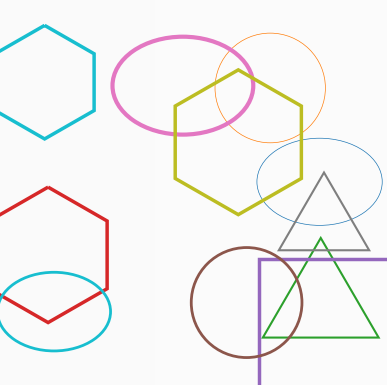[{"shape": "oval", "thickness": 0.5, "radius": 0.81, "center": [0.825, 0.528]}, {"shape": "circle", "thickness": 0.5, "radius": 0.71, "center": [0.697, 0.772]}, {"shape": "triangle", "thickness": 1.5, "radius": 0.86, "center": [0.828, 0.209]}, {"shape": "hexagon", "thickness": 2.5, "radius": 0.88, "center": [0.124, 0.338]}, {"shape": "square", "thickness": 2.5, "radius": 0.94, "center": [0.857, 0.14]}, {"shape": "circle", "thickness": 2, "radius": 0.71, "center": [0.636, 0.214]}, {"shape": "oval", "thickness": 3, "radius": 0.91, "center": [0.472, 0.778]}, {"shape": "triangle", "thickness": 1.5, "radius": 0.67, "center": [0.836, 0.417]}, {"shape": "hexagon", "thickness": 2.5, "radius": 0.94, "center": [0.615, 0.631]}, {"shape": "oval", "thickness": 2, "radius": 0.73, "center": [0.139, 0.191]}, {"shape": "hexagon", "thickness": 2.5, "radius": 0.74, "center": [0.115, 0.787]}]